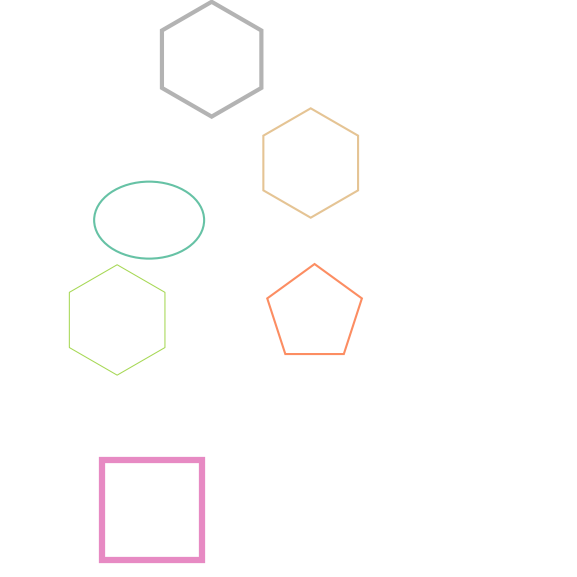[{"shape": "oval", "thickness": 1, "radius": 0.48, "center": [0.258, 0.618]}, {"shape": "pentagon", "thickness": 1, "radius": 0.43, "center": [0.545, 0.456]}, {"shape": "square", "thickness": 3, "radius": 0.43, "center": [0.264, 0.116]}, {"shape": "hexagon", "thickness": 0.5, "radius": 0.48, "center": [0.203, 0.445]}, {"shape": "hexagon", "thickness": 1, "radius": 0.47, "center": [0.538, 0.717]}, {"shape": "hexagon", "thickness": 2, "radius": 0.5, "center": [0.367, 0.897]}]